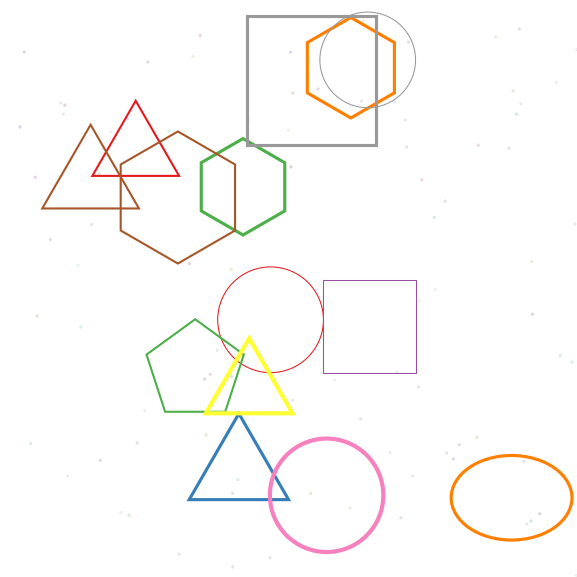[{"shape": "circle", "thickness": 0.5, "radius": 0.46, "center": [0.469, 0.445]}, {"shape": "triangle", "thickness": 1, "radius": 0.43, "center": [0.235, 0.738]}, {"shape": "triangle", "thickness": 1.5, "radius": 0.5, "center": [0.414, 0.184]}, {"shape": "hexagon", "thickness": 1.5, "radius": 0.42, "center": [0.421, 0.676]}, {"shape": "pentagon", "thickness": 1, "radius": 0.44, "center": [0.338, 0.358]}, {"shape": "square", "thickness": 0.5, "radius": 0.4, "center": [0.64, 0.434]}, {"shape": "oval", "thickness": 1.5, "radius": 0.52, "center": [0.886, 0.137]}, {"shape": "hexagon", "thickness": 1.5, "radius": 0.44, "center": [0.608, 0.882]}, {"shape": "triangle", "thickness": 2, "radius": 0.43, "center": [0.431, 0.327]}, {"shape": "hexagon", "thickness": 1, "radius": 0.57, "center": [0.308, 0.657]}, {"shape": "triangle", "thickness": 1, "radius": 0.48, "center": [0.157, 0.686]}, {"shape": "circle", "thickness": 2, "radius": 0.49, "center": [0.566, 0.141]}, {"shape": "square", "thickness": 1.5, "radius": 0.56, "center": [0.539, 0.86]}, {"shape": "circle", "thickness": 0.5, "radius": 0.41, "center": [0.637, 0.895]}]